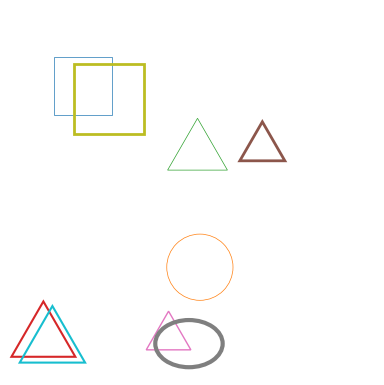[{"shape": "square", "thickness": 0.5, "radius": 0.37, "center": [0.216, 0.777]}, {"shape": "circle", "thickness": 0.5, "radius": 0.43, "center": [0.519, 0.306]}, {"shape": "triangle", "thickness": 0.5, "radius": 0.45, "center": [0.513, 0.603]}, {"shape": "triangle", "thickness": 1.5, "radius": 0.48, "center": [0.113, 0.121]}, {"shape": "triangle", "thickness": 2, "radius": 0.34, "center": [0.681, 0.616]}, {"shape": "triangle", "thickness": 1, "radius": 0.33, "center": [0.438, 0.125]}, {"shape": "oval", "thickness": 3, "radius": 0.44, "center": [0.491, 0.107]}, {"shape": "square", "thickness": 2, "radius": 0.46, "center": [0.282, 0.744]}, {"shape": "triangle", "thickness": 1.5, "radius": 0.49, "center": [0.136, 0.107]}]